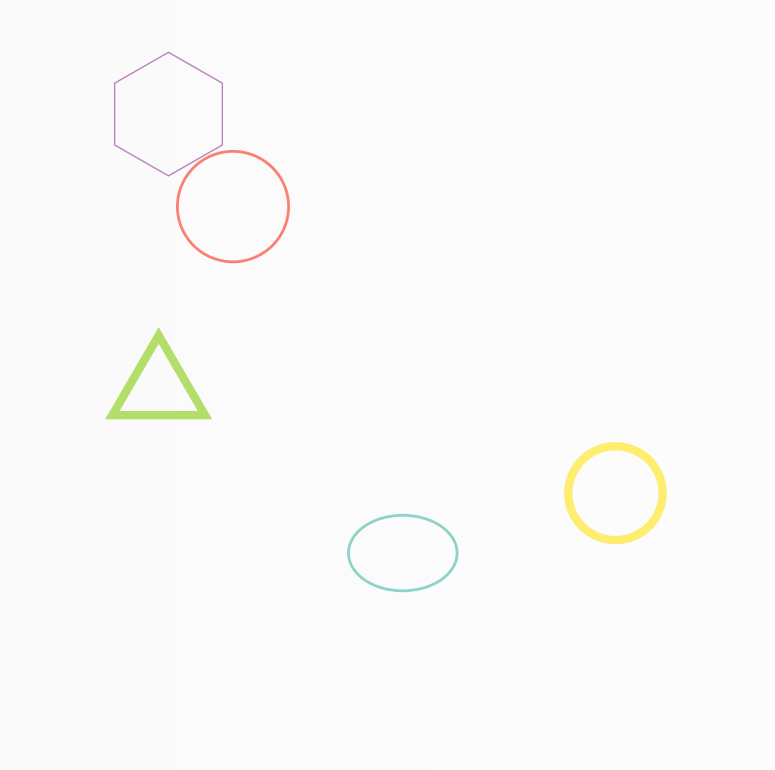[{"shape": "oval", "thickness": 1, "radius": 0.35, "center": [0.52, 0.282]}, {"shape": "circle", "thickness": 1, "radius": 0.36, "center": [0.301, 0.732]}, {"shape": "triangle", "thickness": 3, "radius": 0.35, "center": [0.205, 0.495]}, {"shape": "hexagon", "thickness": 0.5, "radius": 0.4, "center": [0.217, 0.852]}, {"shape": "circle", "thickness": 3, "radius": 0.3, "center": [0.794, 0.36]}]